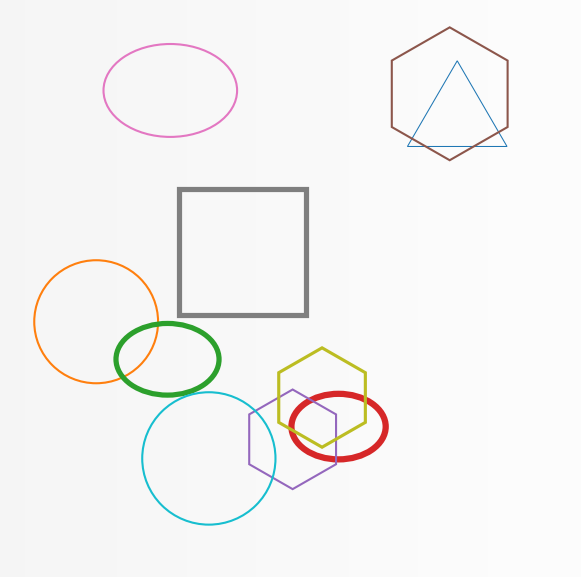[{"shape": "triangle", "thickness": 0.5, "radius": 0.49, "center": [0.787, 0.795]}, {"shape": "circle", "thickness": 1, "radius": 0.53, "center": [0.165, 0.442]}, {"shape": "oval", "thickness": 2.5, "radius": 0.44, "center": [0.288, 0.377]}, {"shape": "oval", "thickness": 3, "radius": 0.41, "center": [0.582, 0.26]}, {"shape": "hexagon", "thickness": 1, "radius": 0.43, "center": [0.503, 0.238]}, {"shape": "hexagon", "thickness": 1, "radius": 0.58, "center": [0.774, 0.837]}, {"shape": "oval", "thickness": 1, "radius": 0.57, "center": [0.293, 0.843]}, {"shape": "square", "thickness": 2.5, "radius": 0.55, "center": [0.418, 0.563]}, {"shape": "hexagon", "thickness": 1.5, "radius": 0.43, "center": [0.554, 0.311]}, {"shape": "circle", "thickness": 1, "radius": 0.57, "center": [0.359, 0.205]}]